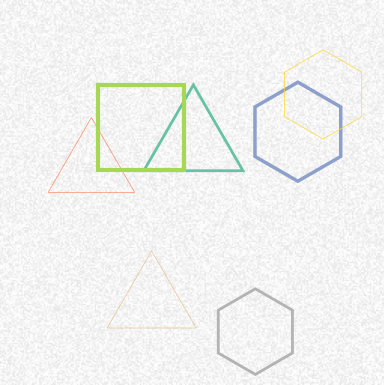[{"shape": "triangle", "thickness": 2, "radius": 0.74, "center": [0.502, 0.631]}, {"shape": "triangle", "thickness": 0.5, "radius": 0.65, "center": [0.237, 0.565]}, {"shape": "hexagon", "thickness": 2.5, "radius": 0.64, "center": [0.774, 0.658]}, {"shape": "square", "thickness": 3, "radius": 0.55, "center": [0.366, 0.668]}, {"shape": "hexagon", "thickness": 0.5, "radius": 0.58, "center": [0.839, 0.755]}, {"shape": "triangle", "thickness": 0.5, "radius": 0.67, "center": [0.394, 0.215]}, {"shape": "hexagon", "thickness": 2, "radius": 0.56, "center": [0.663, 0.139]}]